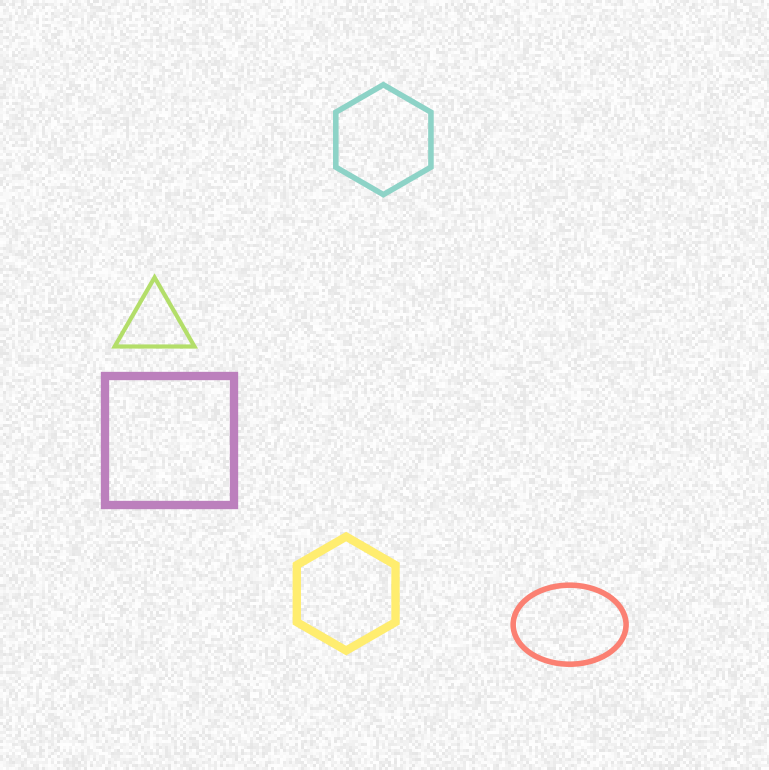[{"shape": "hexagon", "thickness": 2, "radius": 0.36, "center": [0.498, 0.819]}, {"shape": "oval", "thickness": 2, "radius": 0.37, "center": [0.74, 0.189]}, {"shape": "triangle", "thickness": 1.5, "radius": 0.3, "center": [0.201, 0.58]}, {"shape": "square", "thickness": 3, "radius": 0.42, "center": [0.22, 0.428]}, {"shape": "hexagon", "thickness": 3, "radius": 0.37, "center": [0.45, 0.229]}]